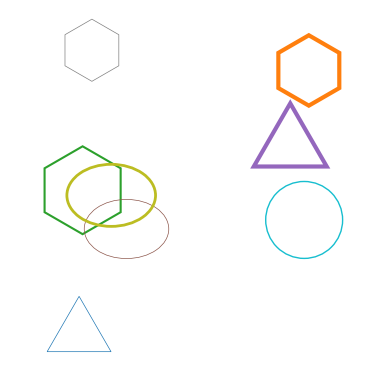[{"shape": "triangle", "thickness": 0.5, "radius": 0.48, "center": [0.205, 0.134]}, {"shape": "hexagon", "thickness": 3, "radius": 0.46, "center": [0.802, 0.817]}, {"shape": "hexagon", "thickness": 1.5, "radius": 0.57, "center": [0.215, 0.506]}, {"shape": "triangle", "thickness": 3, "radius": 0.55, "center": [0.754, 0.622]}, {"shape": "oval", "thickness": 0.5, "radius": 0.55, "center": [0.329, 0.405]}, {"shape": "hexagon", "thickness": 0.5, "radius": 0.4, "center": [0.239, 0.869]}, {"shape": "oval", "thickness": 2, "radius": 0.58, "center": [0.289, 0.493]}, {"shape": "circle", "thickness": 1, "radius": 0.5, "center": [0.79, 0.429]}]